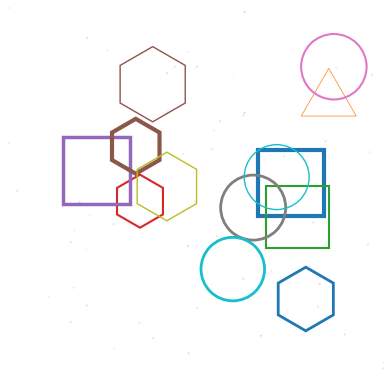[{"shape": "square", "thickness": 3, "radius": 0.43, "center": [0.756, 0.524]}, {"shape": "hexagon", "thickness": 2, "radius": 0.41, "center": [0.794, 0.223]}, {"shape": "triangle", "thickness": 0.5, "radius": 0.41, "center": [0.854, 0.74]}, {"shape": "square", "thickness": 1.5, "radius": 0.41, "center": [0.773, 0.436]}, {"shape": "hexagon", "thickness": 1.5, "radius": 0.34, "center": [0.364, 0.477]}, {"shape": "square", "thickness": 2.5, "radius": 0.44, "center": [0.25, 0.557]}, {"shape": "hexagon", "thickness": 3, "radius": 0.36, "center": [0.353, 0.62]}, {"shape": "hexagon", "thickness": 1, "radius": 0.49, "center": [0.397, 0.781]}, {"shape": "circle", "thickness": 1.5, "radius": 0.42, "center": [0.867, 0.827]}, {"shape": "circle", "thickness": 2, "radius": 0.42, "center": [0.658, 0.461]}, {"shape": "hexagon", "thickness": 1, "radius": 0.45, "center": [0.433, 0.516]}, {"shape": "circle", "thickness": 2, "radius": 0.41, "center": [0.605, 0.301]}, {"shape": "circle", "thickness": 1, "radius": 0.42, "center": [0.719, 0.54]}]